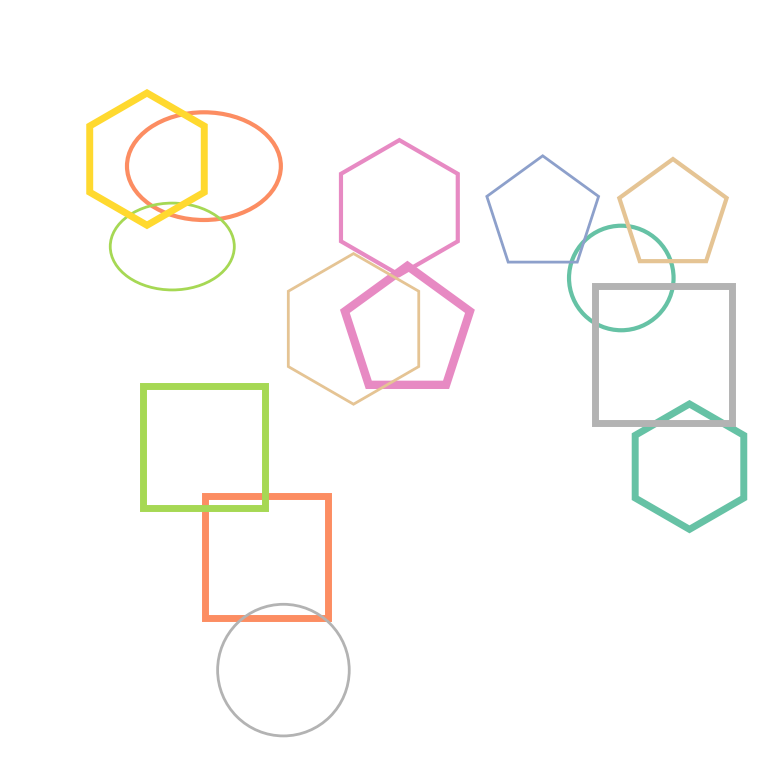[{"shape": "hexagon", "thickness": 2.5, "radius": 0.41, "center": [0.895, 0.394]}, {"shape": "circle", "thickness": 1.5, "radius": 0.34, "center": [0.807, 0.639]}, {"shape": "square", "thickness": 2.5, "radius": 0.4, "center": [0.346, 0.277]}, {"shape": "oval", "thickness": 1.5, "radius": 0.5, "center": [0.265, 0.784]}, {"shape": "pentagon", "thickness": 1, "radius": 0.38, "center": [0.705, 0.721]}, {"shape": "pentagon", "thickness": 3, "radius": 0.43, "center": [0.529, 0.569]}, {"shape": "hexagon", "thickness": 1.5, "radius": 0.44, "center": [0.519, 0.73]}, {"shape": "square", "thickness": 2.5, "radius": 0.4, "center": [0.265, 0.42]}, {"shape": "oval", "thickness": 1, "radius": 0.4, "center": [0.224, 0.68]}, {"shape": "hexagon", "thickness": 2.5, "radius": 0.43, "center": [0.191, 0.793]}, {"shape": "hexagon", "thickness": 1, "radius": 0.49, "center": [0.459, 0.573]}, {"shape": "pentagon", "thickness": 1.5, "radius": 0.37, "center": [0.874, 0.72]}, {"shape": "square", "thickness": 2.5, "radius": 0.45, "center": [0.862, 0.54]}, {"shape": "circle", "thickness": 1, "radius": 0.43, "center": [0.368, 0.13]}]